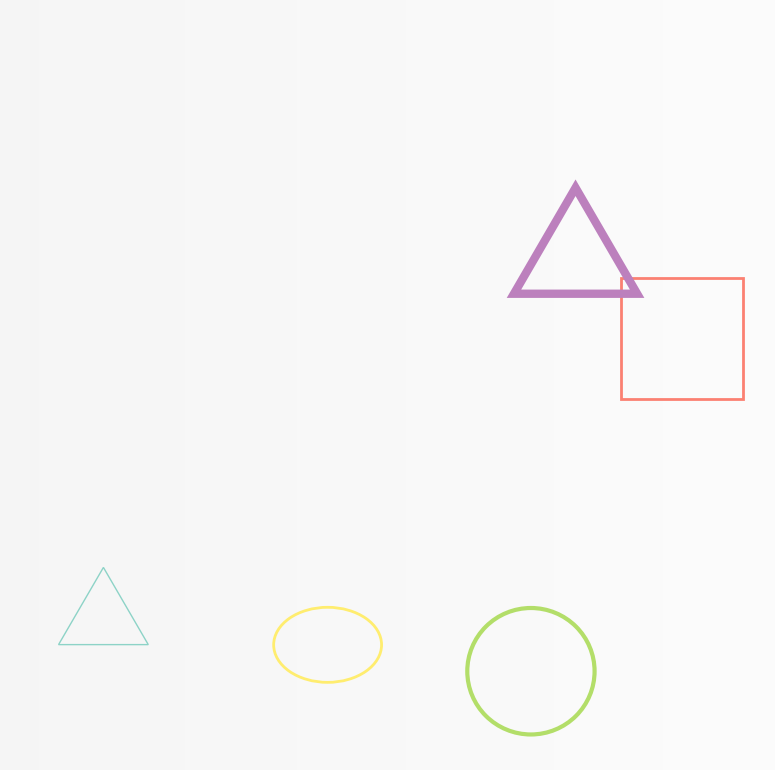[{"shape": "triangle", "thickness": 0.5, "radius": 0.33, "center": [0.133, 0.196]}, {"shape": "square", "thickness": 1, "radius": 0.39, "center": [0.88, 0.56]}, {"shape": "circle", "thickness": 1.5, "radius": 0.41, "center": [0.685, 0.128]}, {"shape": "triangle", "thickness": 3, "radius": 0.46, "center": [0.743, 0.664]}, {"shape": "oval", "thickness": 1, "radius": 0.35, "center": [0.423, 0.163]}]